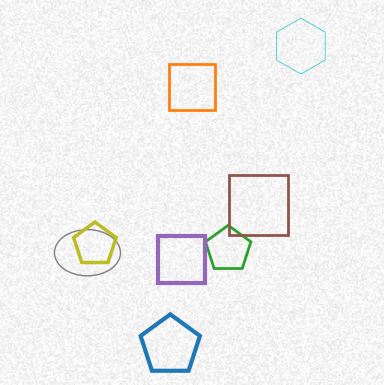[{"shape": "pentagon", "thickness": 3, "radius": 0.4, "center": [0.442, 0.103]}, {"shape": "square", "thickness": 2, "radius": 0.3, "center": [0.499, 0.774]}, {"shape": "pentagon", "thickness": 2, "radius": 0.31, "center": [0.593, 0.353]}, {"shape": "square", "thickness": 3, "radius": 0.31, "center": [0.471, 0.327]}, {"shape": "square", "thickness": 2, "radius": 0.39, "center": [0.671, 0.468]}, {"shape": "oval", "thickness": 1, "radius": 0.43, "center": [0.227, 0.344]}, {"shape": "pentagon", "thickness": 2.5, "radius": 0.29, "center": [0.246, 0.365]}, {"shape": "hexagon", "thickness": 0.5, "radius": 0.36, "center": [0.782, 0.88]}]